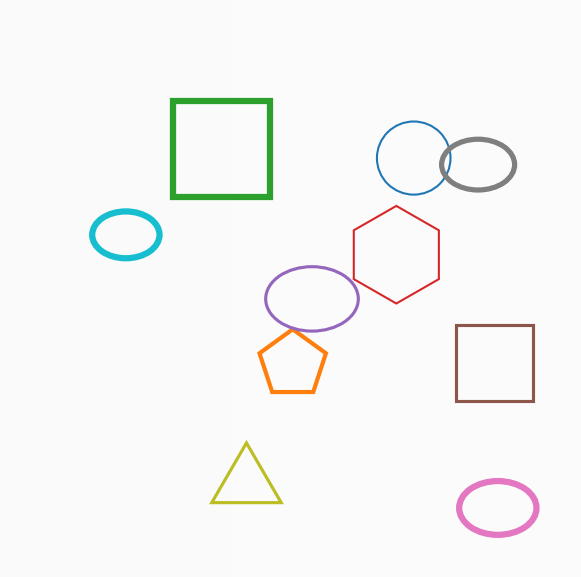[{"shape": "circle", "thickness": 1, "radius": 0.32, "center": [0.712, 0.725]}, {"shape": "pentagon", "thickness": 2, "radius": 0.3, "center": [0.504, 0.369]}, {"shape": "square", "thickness": 3, "radius": 0.42, "center": [0.381, 0.742]}, {"shape": "hexagon", "thickness": 1, "radius": 0.42, "center": [0.682, 0.558]}, {"shape": "oval", "thickness": 1.5, "radius": 0.4, "center": [0.537, 0.482]}, {"shape": "square", "thickness": 1.5, "radius": 0.33, "center": [0.851, 0.37]}, {"shape": "oval", "thickness": 3, "radius": 0.33, "center": [0.856, 0.12]}, {"shape": "oval", "thickness": 2.5, "radius": 0.31, "center": [0.823, 0.714]}, {"shape": "triangle", "thickness": 1.5, "radius": 0.34, "center": [0.424, 0.163]}, {"shape": "oval", "thickness": 3, "radius": 0.29, "center": [0.217, 0.592]}]